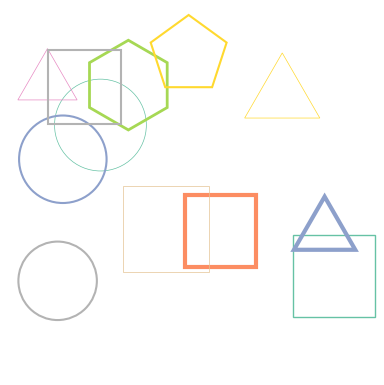[{"shape": "square", "thickness": 1, "radius": 0.53, "center": [0.867, 0.283]}, {"shape": "circle", "thickness": 0.5, "radius": 0.6, "center": [0.261, 0.675]}, {"shape": "square", "thickness": 3, "radius": 0.47, "center": [0.573, 0.4]}, {"shape": "circle", "thickness": 1.5, "radius": 0.57, "center": [0.163, 0.586]}, {"shape": "triangle", "thickness": 3, "radius": 0.46, "center": [0.843, 0.397]}, {"shape": "triangle", "thickness": 0.5, "radius": 0.44, "center": [0.123, 0.785]}, {"shape": "hexagon", "thickness": 2, "radius": 0.58, "center": [0.333, 0.779]}, {"shape": "pentagon", "thickness": 1.5, "radius": 0.52, "center": [0.49, 0.857]}, {"shape": "triangle", "thickness": 0.5, "radius": 0.56, "center": [0.733, 0.75]}, {"shape": "square", "thickness": 0.5, "radius": 0.56, "center": [0.432, 0.406]}, {"shape": "circle", "thickness": 1.5, "radius": 0.51, "center": [0.15, 0.271]}, {"shape": "square", "thickness": 1.5, "radius": 0.48, "center": [0.219, 0.775]}]